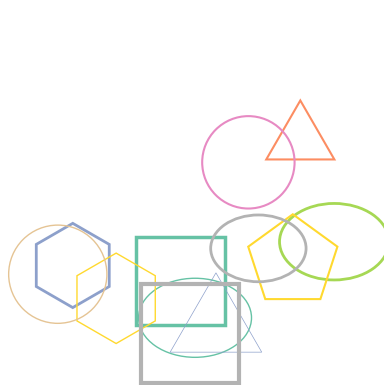[{"shape": "oval", "thickness": 1, "radius": 0.73, "center": [0.507, 0.175]}, {"shape": "square", "thickness": 2.5, "radius": 0.58, "center": [0.469, 0.27]}, {"shape": "triangle", "thickness": 1.5, "radius": 0.51, "center": [0.78, 0.637]}, {"shape": "triangle", "thickness": 0.5, "radius": 0.69, "center": [0.561, 0.154]}, {"shape": "hexagon", "thickness": 2, "radius": 0.55, "center": [0.189, 0.311]}, {"shape": "circle", "thickness": 1.5, "radius": 0.6, "center": [0.645, 0.578]}, {"shape": "oval", "thickness": 2, "radius": 0.71, "center": [0.868, 0.372]}, {"shape": "hexagon", "thickness": 1, "radius": 0.59, "center": [0.302, 0.225]}, {"shape": "pentagon", "thickness": 1.5, "radius": 0.61, "center": [0.761, 0.322]}, {"shape": "circle", "thickness": 1, "radius": 0.64, "center": [0.15, 0.288]}, {"shape": "oval", "thickness": 2, "radius": 0.62, "center": [0.671, 0.355]}, {"shape": "square", "thickness": 3, "radius": 0.64, "center": [0.494, 0.135]}]